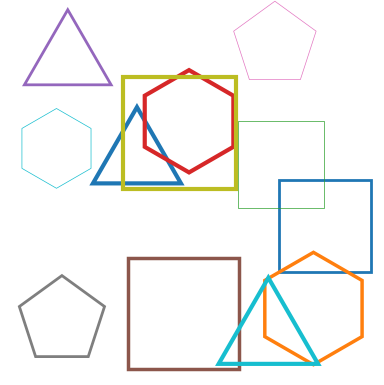[{"shape": "triangle", "thickness": 3, "radius": 0.66, "center": [0.356, 0.59]}, {"shape": "square", "thickness": 2, "radius": 0.6, "center": [0.845, 0.412]}, {"shape": "hexagon", "thickness": 2.5, "radius": 0.73, "center": [0.814, 0.199]}, {"shape": "square", "thickness": 0.5, "radius": 0.56, "center": [0.73, 0.573]}, {"shape": "hexagon", "thickness": 3, "radius": 0.66, "center": [0.491, 0.685]}, {"shape": "triangle", "thickness": 2, "radius": 0.65, "center": [0.176, 0.845]}, {"shape": "square", "thickness": 2.5, "radius": 0.73, "center": [0.476, 0.186]}, {"shape": "pentagon", "thickness": 0.5, "radius": 0.56, "center": [0.714, 0.884]}, {"shape": "pentagon", "thickness": 2, "radius": 0.58, "center": [0.161, 0.168]}, {"shape": "square", "thickness": 3, "radius": 0.73, "center": [0.466, 0.655]}, {"shape": "triangle", "thickness": 3, "radius": 0.75, "center": [0.697, 0.129]}, {"shape": "hexagon", "thickness": 0.5, "radius": 0.52, "center": [0.147, 0.615]}]